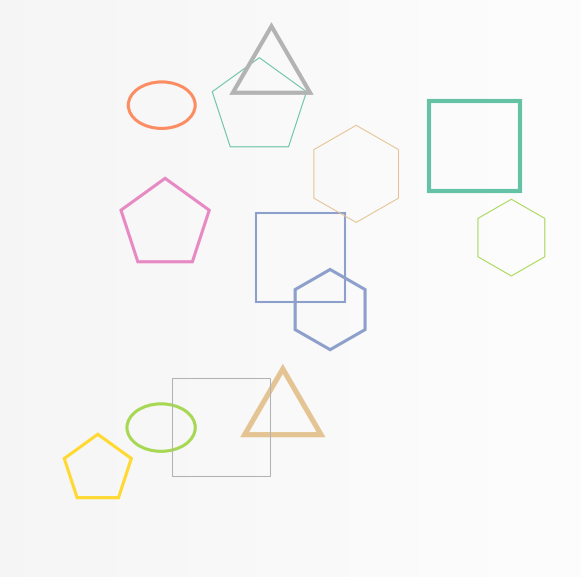[{"shape": "square", "thickness": 2, "radius": 0.39, "center": [0.816, 0.747]}, {"shape": "pentagon", "thickness": 0.5, "radius": 0.43, "center": [0.446, 0.814]}, {"shape": "oval", "thickness": 1.5, "radius": 0.29, "center": [0.278, 0.817]}, {"shape": "square", "thickness": 1, "radius": 0.38, "center": [0.516, 0.553]}, {"shape": "hexagon", "thickness": 1.5, "radius": 0.35, "center": [0.568, 0.463]}, {"shape": "pentagon", "thickness": 1.5, "radius": 0.4, "center": [0.284, 0.61]}, {"shape": "hexagon", "thickness": 0.5, "radius": 0.33, "center": [0.88, 0.588]}, {"shape": "oval", "thickness": 1.5, "radius": 0.29, "center": [0.277, 0.259]}, {"shape": "pentagon", "thickness": 1.5, "radius": 0.3, "center": [0.168, 0.186]}, {"shape": "hexagon", "thickness": 0.5, "radius": 0.42, "center": [0.613, 0.698]}, {"shape": "triangle", "thickness": 2.5, "radius": 0.38, "center": [0.487, 0.284]}, {"shape": "square", "thickness": 0.5, "radius": 0.42, "center": [0.38, 0.259]}, {"shape": "triangle", "thickness": 2, "radius": 0.38, "center": [0.467, 0.877]}]